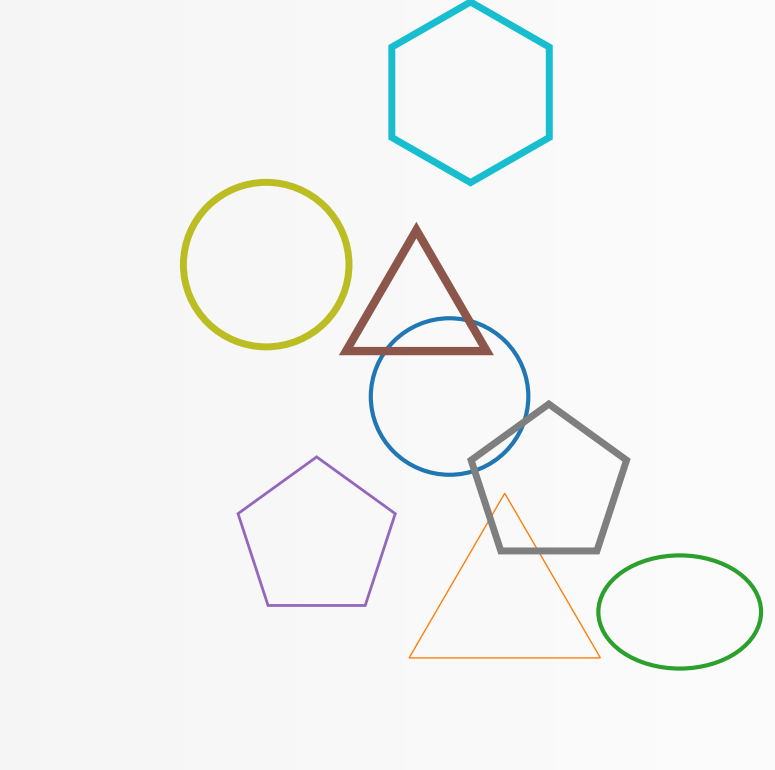[{"shape": "circle", "thickness": 1.5, "radius": 0.51, "center": [0.58, 0.485]}, {"shape": "triangle", "thickness": 0.5, "radius": 0.71, "center": [0.651, 0.217]}, {"shape": "oval", "thickness": 1.5, "radius": 0.52, "center": [0.877, 0.205]}, {"shape": "pentagon", "thickness": 1, "radius": 0.53, "center": [0.409, 0.3]}, {"shape": "triangle", "thickness": 3, "radius": 0.52, "center": [0.537, 0.596]}, {"shape": "pentagon", "thickness": 2.5, "radius": 0.53, "center": [0.708, 0.37]}, {"shape": "circle", "thickness": 2.5, "radius": 0.53, "center": [0.343, 0.656]}, {"shape": "hexagon", "thickness": 2.5, "radius": 0.59, "center": [0.607, 0.88]}]